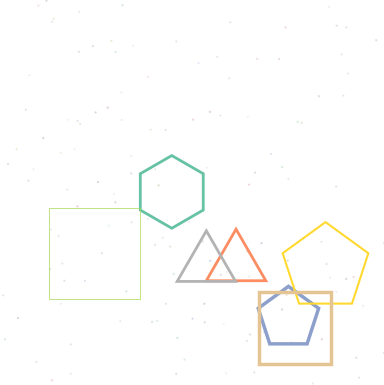[{"shape": "hexagon", "thickness": 2, "radius": 0.47, "center": [0.446, 0.502]}, {"shape": "triangle", "thickness": 2, "radius": 0.45, "center": [0.613, 0.315]}, {"shape": "pentagon", "thickness": 2.5, "radius": 0.41, "center": [0.749, 0.174]}, {"shape": "square", "thickness": 0.5, "radius": 0.59, "center": [0.246, 0.342]}, {"shape": "pentagon", "thickness": 1.5, "radius": 0.58, "center": [0.845, 0.306]}, {"shape": "square", "thickness": 2.5, "radius": 0.47, "center": [0.766, 0.148]}, {"shape": "triangle", "thickness": 2, "radius": 0.44, "center": [0.536, 0.313]}]